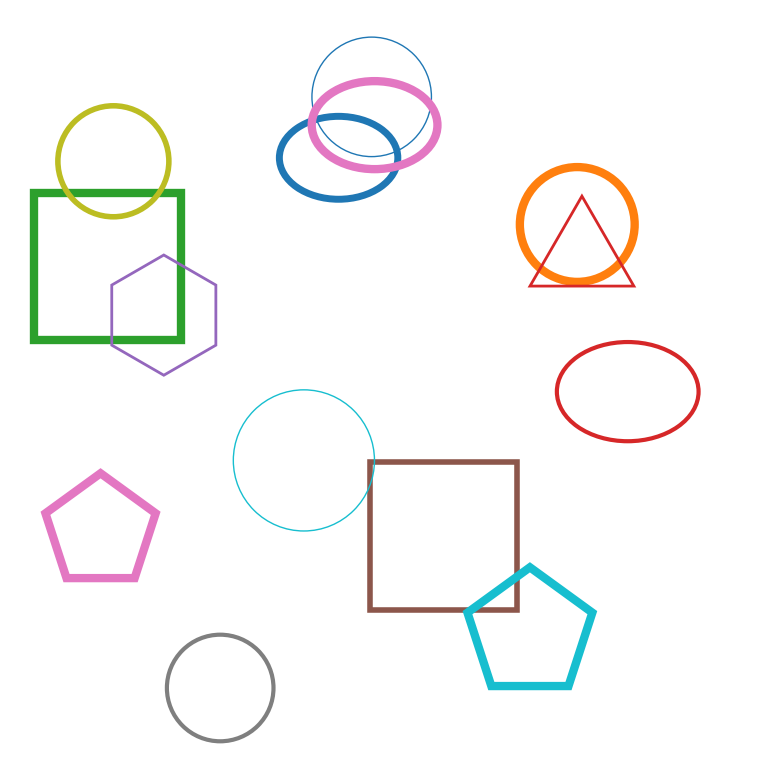[{"shape": "oval", "thickness": 2.5, "radius": 0.38, "center": [0.44, 0.795]}, {"shape": "circle", "thickness": 0.5, "radius": 0.39, "center": [0.483, 0.874]}, {"shape": "circle", "thickness": 3, "radius": 0.37, "center": [0.75, 0.708]}, {"shape": "square", "thickness": 3, "radius": 0.48, "center": [0.139, 0.653]}, {"shape": "triangle", "thickness": 1, "radius": 0.39, "center": [0.756, 0.667]}, {"shape": "oval", "thickness": 1.5, "radius": 0.46, "center": [0.815, 0.491]}, {"shape": "hexagon", "thickness": 1, "radius": 0.39, "center": [0.213, 0.591]}, {"shape": "square", "thickness": 2, "radius": 0.48, "center": [0.576, 0.304]}, {"shape": "pentagon", "thickness": 3, "radius": 0.38, "center": [0.131, 0.31]}, {"shape": "oval", "thickness": 3, "radius": 0.41, "center": [0.486, 0.837]}, {"shape": "circle", "thickness": 1.5, "radius": 0.35, "center": [0.286, 0.107]}, {"shape": "circle", "thickness": 2, "radius": 0.36, "center": [0.147, 0.791]}, {"shape": "circle", "thickness": 0.5, "radius": 0.46, "center": [0.395, 0.402]}, {"shape": "pentagon", "thickness": 3, "radius": 0.43, "center": [0.688, 0.178]}]